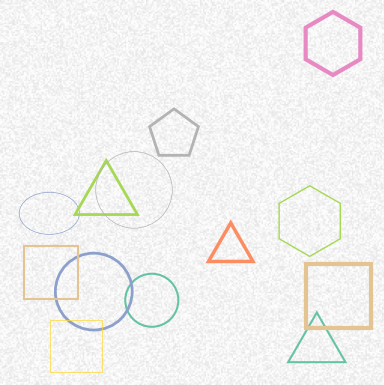[{"shape": "triangle", "thickness": 1.5, "radius": 0.43, "center": [0.823, 0.102]}, {"shape": "circle", "thickness": 1.5, "radius": 0.34, "center": [0.394, 0.22]}, {"shape": "triangle", "thickness": 2.5, "radius": 0.33, "center": [0.599, 0.354]}, {"shape": "oval", "thickness": 0.5, "radius": 0.39, "center": [0.128, 0.446]}, {"shape": "circle", "thickness": 2, "radius": 0.5, "center": [0.244, 0.243]}, {"shape": "hexagon", "thickness": 3, "radius": 0.41, "center": [0.865, 0.887]}, {"shape": "triangle", "thickness": 2, "radius": 0.47, "center": [0.276, 0.49]}, {"shape": "hexagon", "thickness": 1, "radius": 0.46, "center": [0.804, 0.426]}, {"shape": "square", "thickness": 0.5, "radius": 0.34, "center": [0.198, 0.101]}, {"shape": "square", "thickness": 1.5, "radius": 0.35, "center": [0.132, 0.292]}, {"shape": "square", "thickness": 3, "radius": 0.42, "center": [0.879, 0.231]}, {"shape": "circle", "thickness": 0.5, "radius": 0.5, "center": [0.348, 0.507]}, {"shape": "pentagon", "thickness": 2, "radius": 0.33, "center": [0.452, 0.651]}]